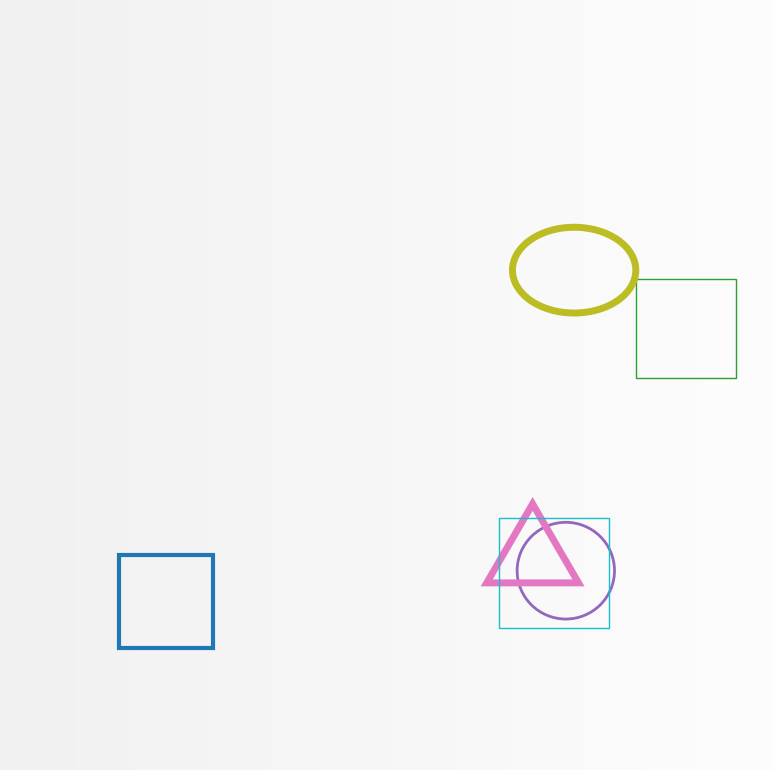[{"shape": "square", "thickness": 1.5, "radius": 0.3, "center": [0.215, 0.218]}, {"shape": "square", "thickness": 0.5, "radius": 0.32, "center": [0.885, 0.573]}, {"shape": "circle", "thickness": 1, "radius": 0.31, "center": [0.73, 0.259]}, {"shape": "triangle", "thickness": 2.5, "radius": 0.34, "center": [0.687, 0.277]}, {"shape": "oval", "thickness": 2.5, "radius": 0.4, "center": [0.741, 0.649]}, {"shape": "square", "thickness": 0.5, "radius": 0.36, "center": [0.715, 0.256]}]